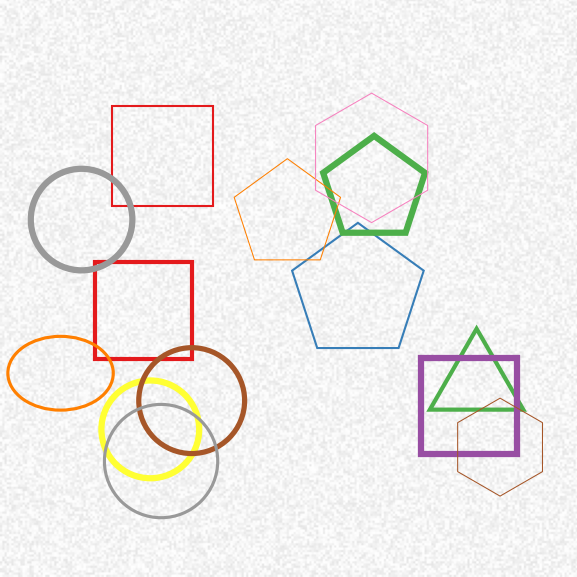[{"shape": "square", "thickness": 2, "radius": 0.42, "center": [0.249, 0.461]}, {"shape": "square", "thickness": 1, "radius": 0.43, "center": [0.281, 0.73]}, {"shape": "pentagon", "thickness": 1, "radius": 0.6, "center": [0.62, 0.493]}, {"shape": "pentagon", "thickness": 3, "radius": 0.46, "center": [0.648, 0.671]}, {"shape": "triangle", "thickness": 2, "radius": 0.47, "center": [0.825, 0.337]}, {"shape": "square", "thickness": 3, "radius": 0.42, "center": [0.813, 0.296]}, {"shape": "oval", "thickness": 1.5, "radius": 0.46, "center": [0.105, 0.353]}, {"shape": "pentagon", "thickness": 0.5, "radius": 0.48, "center": [0.498, 0.628]}, {"shape": "circle", "thickness": 3, "radius": 0.42, "center": [0.26, 0.256]}, {"shape": "hexagon", "thickness": 0.5, "radius": 0.42, "center": [0.866, 0.225]}, {"shape": "circle", "thickness": 2.5, "radius": 0.46, "center": [0.332, 0.305]}, {"shape": "hexagon", "thickness": 0.5, "radius": 0.56, "center": [0.644, 0.726]}, {"shape": "circle", "thickness": 1.5, "radius": 0.49, "center": [0.279, 0.201]}, {"shape": "circle", "thickness": 3, "radius": 0.44, "center": [0.141, 0.619]}]